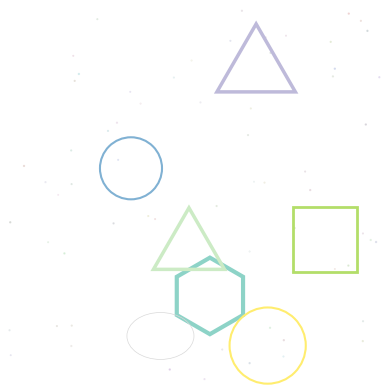[{"shape": "hexagon", "thickness": 3, "radius": 0.5, "center": [0.545, 0.231]}, {"shape": "triangle", "thickness": 2.5, "radius": 0.59, "center": [0.665, 0.82]}, {"shape": "circle", "thickness": 1.5, "radius": 0.4, "center": [0.34, 0.563]}, {"shape": "square", "thickness": 2, "radius": 0.42, "center": [0.844, 0.378]}, {"shape": "oval", "thickness": 0.5, "radius": 0.44, "center": [0.417, 0.127]}, {"shape": "triangle", "thickness": 2.5, "radius": 0.53, "center": [0.491, 0.354]}, {"shape": "circle", "thickness": 1.5, "radius": 0.49, "center": [0.695, 0.102]}]